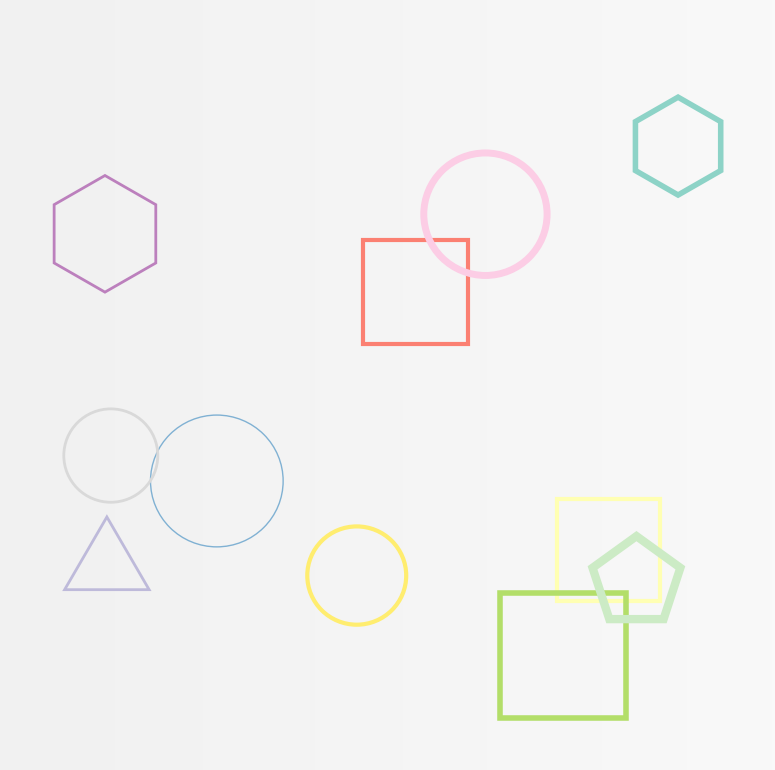[{"shape": "hexagon", "thickness": 2, "radius": 0.32, "center": [0.875, 0.81]}, {"shape": "square", "thickness": 1.5, "radius": 0.33, "center": [0.785, 0.286]}, {"shape": "triangle", "thickness": 1, "radius": 0.31, "center": [0.138, 0.266]}, {"shape": "square", "thickness": 1.5, "radius": 0.34, "center": [0.536, 0.621]}, {"shape": "circle", "thickness": 0.5, "radius": 0.43, "center": [0.28, 0.375]}, {"shape": "square", "thickness": 2, "radius": 0.41, "center": [0.727, 0.149]}, {"shape": "circle", "thickness": 2.5, "radius": 0.4, "center": [0.626, 0.722]}, {"shape": "circle", "thickness": 1, "radius": 0.3, "center": [0.143, 0.408]}, {"shape": "hexagon", "thickness": 1, "radius": 0.38, "center": [0.135, 0.696]}, {"shape": "pentagon", "thickness": 3, "radius": 0.3, "center": [0.821, 0.244]}, {"shape": "circle", "thickness": 1.5, "radius": 0.32, "center": [0.46, 0.253]}]